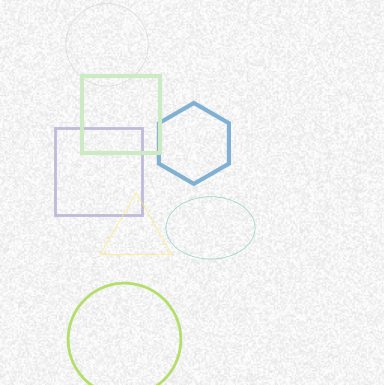[{"shape": "oval", "thickness": 0.5, "radius": 0.58, "center": [0.547, 0.408]}, {"shape": "square", "thickness": 2, "radius": 0.57, "center": [0.256, 0.554]}, {"shape": "hexagon", "thickness": 3, "radius": 0.53, "center": [0.504, 0.627]}, {"shape": "circle", "thickness": 2, "radius": 0.73, "center": [0.323, 0.118]}, {"shape": "circle", "thickness": 0.5, "radius": 0.54, "center": [0.278, 0.884]}, {"shape": "square", "thickness": 3, "radius": 0.5, "center": [0.314, 0.702]}, {"shape": "triangle", "thickness": 0.5, "radius": 0.53, "center": [0.354, 0.393]}]